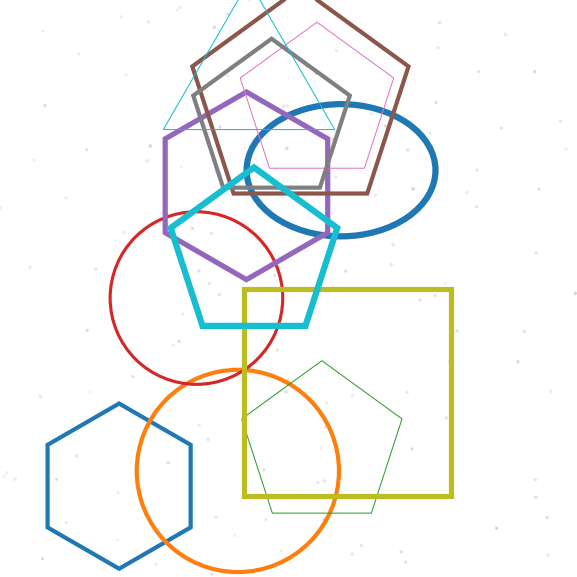[{"shape": "hexagon", "thickness": 2, "radius": 0.72, "center": [0.206, 0.157]}, {"shape": "oval", "thickness": 3, "radius": 0.82, "center": [0.591, 0.704]}, {"shape": "circle", "thickness": 2, "radius": 0.88, "center": [0.412, 0.184]}, {"shape": "pentagon", "thickness": 0.5, "radius": 0.73, "center": [0.557, 0.229]}, {"shape": "circle", "thickness": 1.5, "radius": 0.75, "center": [0.34, 0.483]}, {"shape": "hexagon", "thickness": 2.5, "radius": 0.81, "center": [0.427, 0.677]}, {"shape": "pentagon", "thickness": 2, "radius": 0.98, "center": [0.52, 0.823]}, {"shape": "pentagon", "thickness": 0.5, "radius": 0.7, "center": [0.549, 0.821]}, {"shape": "pentagon", "thickness": 2, "radius": 0.71, "center": [0.47, 0.79]}, {"shape": "square", "thickness": 2.5, "radius": 0.9, "center": [0.602, 0.32]}, {"shape": "triangle", "thickness": 0.5, "radius": 0.86, "center": [0.431, 0.86]}, {"shape": "pentagon", "thickness": 3, "radius": 0.76, "center": [0.44, 0.558]}]